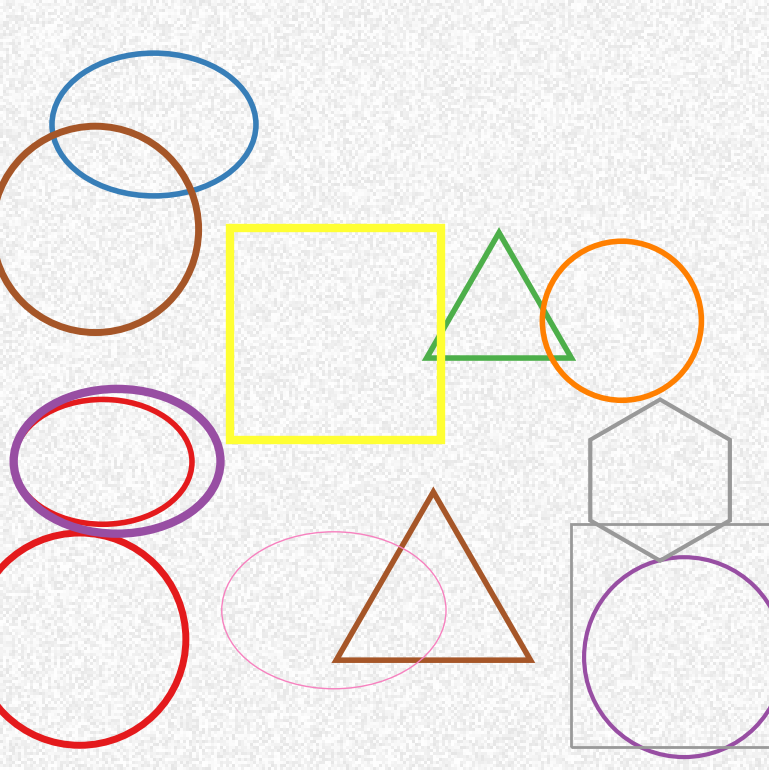[{"shape": "circle", "thickness": 2.5, "radius": 0.69, "center": [0.104, 0.17]}, {"shape": "oval", "thickness": 2, "radius": 0.58, "center": [0.134, 0.4]}, {"shape": "oval", "thickness": 2, "radius": 0.66, "center": [0.2, 0.838]}, {"shape": "triangle", "thickness": 2, "radius": 0.54, "center": [0.648, 0.589]}, {"shape": "circle", "thickness": 1.5, "radius": 0.65, "center": [0.888, 0.147]}, {"shape": "oval", "thickness": 3, "radius": 0.67, "center": [0.152, 0.401]}, {"shape": "circle", "thickness": 2, "radius": 0.52, "center": [0.808, 0.583]}, {"shape": "square", "thickness": 3, "radius": 0.69, "center": [0.436, 0.566]}, {"shape": "triangle", "thickness": 2, "radius": 0.73, "center": [0.563, 0.215]}, {"shape": "circle", "thickness": 2.5, "radius": 0.67, "center": [0.124, 0.702]}, {"shape": "oval", "thickness": 0.5, "radius": 0.73, "center": [0.434, 0.207]}, {"shape": "hexagon", "thickness": 1.5, "radius": 0.52, "center": [0.857, 0.376]}, {"shape": "square", "thickness": 1, "radius": 0.72, "center": [0.886, 0.174]}]